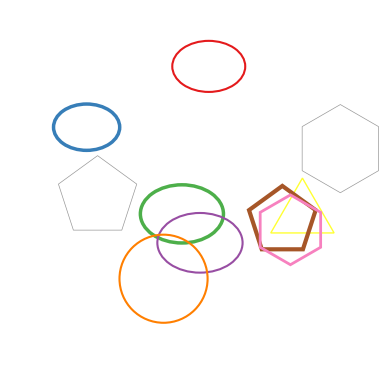[{"shape": "oval", "thickness": 1.5, "radius": 0.47, "center": [0.542, 0.828]}, {"shape": "oval", "thickness": 2.5, "radius": 0.43, "center": [0.225, 0.67]}, {"shape": "oval", "thickness": 2.5, "radius": 0.54, "center": [0.472, 0.444]}, {"shape": "oval", "thickness": 1.5, "radius": 0.55, "center": [0.519, 0.369]}, {"shape": "circle", "thickness": 1.5, "radius": 0.57, "center": [0.425, 0.276]}, {"shape": "triangle", "thickness": 1, "radius": 0.47, "center": [0.786, 0.442]}, {"shape": "pentagon", "thickness": 3, "radius": 0.45, "center": [0.733, 0.426]}, {"shape": "hexagon", "thickness": 2, "radius": 0.45, "center": [0.754, 0.403]}, {"shape": "pentagon", "thickness": 0.5, "radius": 0.53, "center": [0.253, 0.489]}, {"shape": "hexagon", "thickness": 0.5, "radius": 0.57, "center": [0.884, 0.614]}]